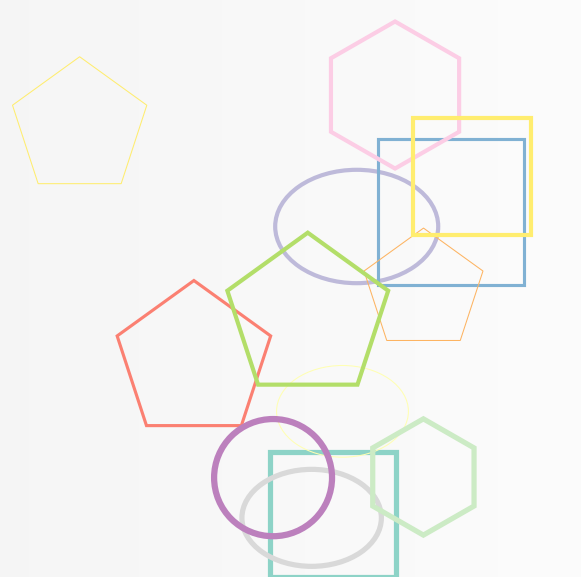[{"shape": "square", "thickness": 2.5, "radius": 0.54, "center": [0.573, 0.108]}, {"shape": "oval", "thickness": 0.5, "radius": 0.57, "center": [0.589, 0.287]}, {"shape": "oval", "thickness": 2, "radius": 0.7, "center": [0.614, 0.607]}, {"shape": "pentagon", "thickness": 1.5, "radius": 0.69, "center": [0.334, 0.374]}, {"shape": "square", "thickness": 1.5, "radius": 0.63, "center": [0.776, 0.632]}, {"shape": "pentagon", "thickness": 0.5, "radius": 0.54, "center": [0.729, 0.497]}, {"shape": "pentagon", "thickness": 2, "radius": 0.73, "center": [0.529, 0.451]}, {"shape": "hexagon", "thickness": 2, "radius": 0.64, "center": [0.68, 0.835]}, {"shape": "oval", "thickness": 2.5, "radius": 0.6, "center": [0.536, 0.102]}, {"shape": "circle", "thickness": 3, "radius": 0.51, "center": [0.47, 0.172]}, {"shape": "hexagon", "thickness": 2.5, "radius": 0.5, "center": [0.728, 0.173]}, {"shape": "pentagon", "thickness": 0.5, "radius": 0.61, "center": [0.137, 0.779]}, {"shape": "square", "thickness": 2, "radius": 0.51, "center": [0.812, 0.694]}]